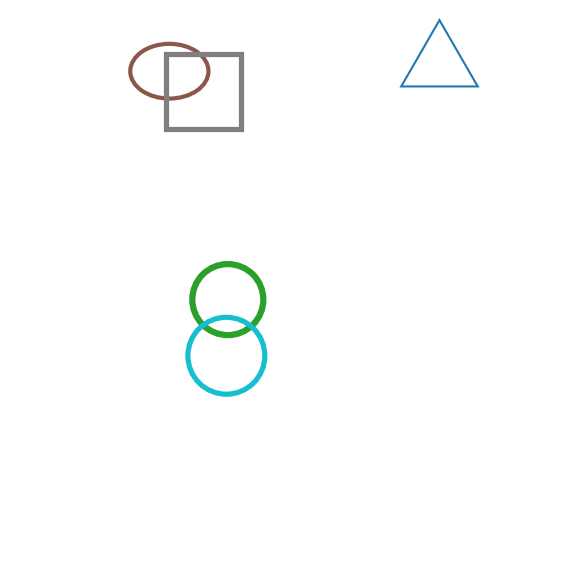[{"shape": "triangle", "thickness": 1, "radius": 0.38, "center": [0.761, 0.888]}, {"shape": "circle", "thickness": 3, "radius": 0.31, "center": [0.394, 0.48]}, {"shape": "oval", "thickness": 2, "radius": 0.34, "center": [0.293, 0.876]}, {"shape": "square", "thickness": 2.5, "radius": 0.33, "center": [0.352, 0.841]}, {"shape": "circle", "thickness": 2.5, "radius": 0.33, "center": [0.392, 0.383]}]